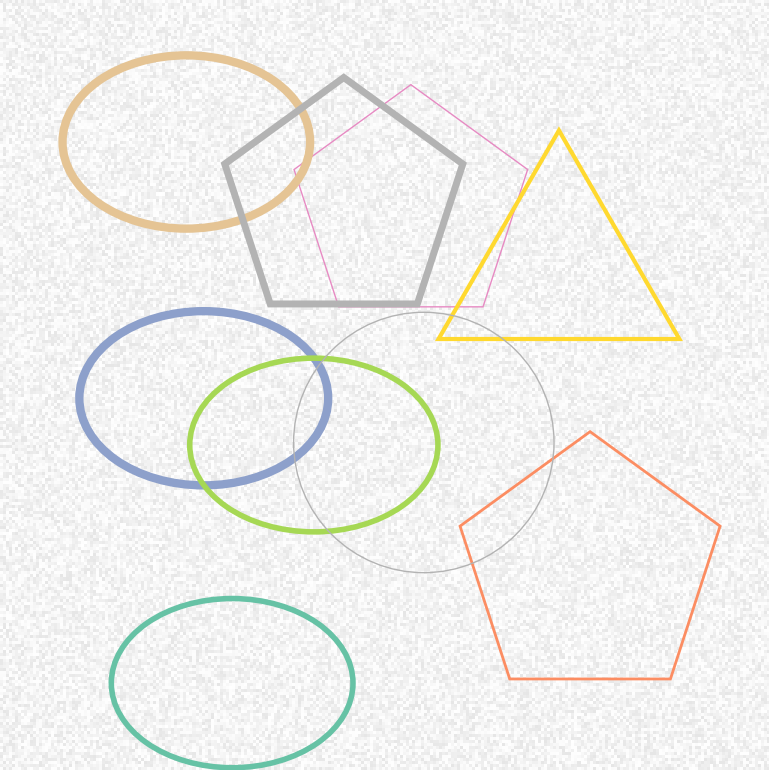[{"shape": "oval", "thickness": 2, "radius": 0.78, "center": [0.301, 0.113]}, {"shape": "pentagon", "thickness": 1, "radius": 0.89, "center": [0.766, 0.262]}, {"shape": "oval", "thickness": 3, "radius": 0.81, "center": [0.265, 0.483]}, {"shape": "pentagon", "thickness": 0.5, "radius": 0.8, "center": [0.534, 0.731]}, {"shape": "oval", "thickness": 2, "radius": 0.81, "center": [0.408, 0.422]}, {"shape": "triangle", "thickness": 1.5, "radius": 0.9, "center": [0.726, 0.65]}, {"shape": "oval", "thickness": 3, "radius": 0.8, "center": [0.242, 0.816]}, {"shape": "pentagon", "thickness": 2.5, "radius": 0.81, "center": [0.446, 0.737]}, {"shape": "circle", "thickness": 0.5, "radius": 0.85, "center": [0.55, 0.425]}]